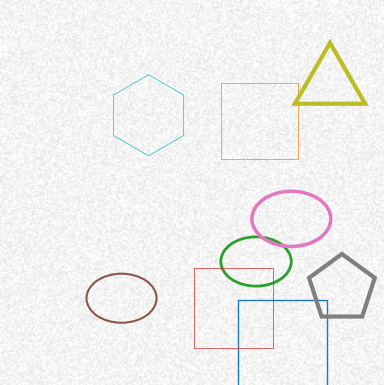[{"shape": "square", "thickness": 1, "radius": 0.58, "center": [0.733, 0.105]}, {"shape": "square", "thickness": 0.5, "radius": 0.5, "center": [0.674, 0.685]}, {"shape": "oval", "thickness": 2, "radius": 0.46, "center": [0.665, 0.321]}, {"shape": "square", "thickness": 0.5, "radius": 0.52, "center": [0.606, 0.201]}, {"shape": "oval", "thickness": 1.5, "radius": 0.45, "center": [0.316, 0.225]}, {"shape": "oval", "thickness": 2.5, "radius": 0.51, "center": [0.757, 0.432]}, {"shape": "pentagon", "thickness": 3, "radius": 0.45, "center": [0.888, 0.251]}, {"shape": "triangle", "thickness": 3, "radius": 0.53, "center": [0.857, 0.783]}, {"shape": "hexagon", "thickness": 0.5, "radius": 0.53, "center": [0.386, 0.701]}]